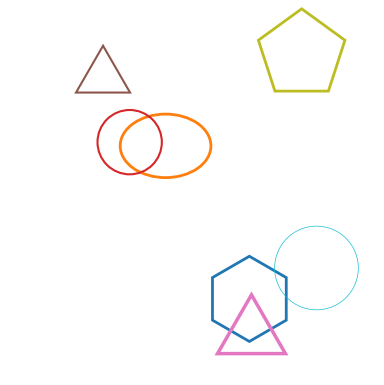[{"shape": "hexagon", "thickness": 2, "radius": 0.55, "center": [0.648, 0.224]}, {"shape": "oval", "thickness": 2, "radius": 0.59, "center": [0.43, 0.621]}, {"shape": "circle", "thickness": 1.5, "radius": 0.42, "center": [0.337, 0.631]}, {"shape": "triangle", "thickness": 1.5, "radius": 0.41, "center": [0.268, 0.8]}, {"shape": "triangle", "thickness": 2.5, "radius": 0.51, "center": [0.653, 0.132]}, {"shape": "pentagon", "thickness": 2, "radius": 0.59, "center": [0.784, 0.859]}, {"shape": "circle", "thickness": 0.5, "radius": 0.54, "center": [0.822, 0.304]}]